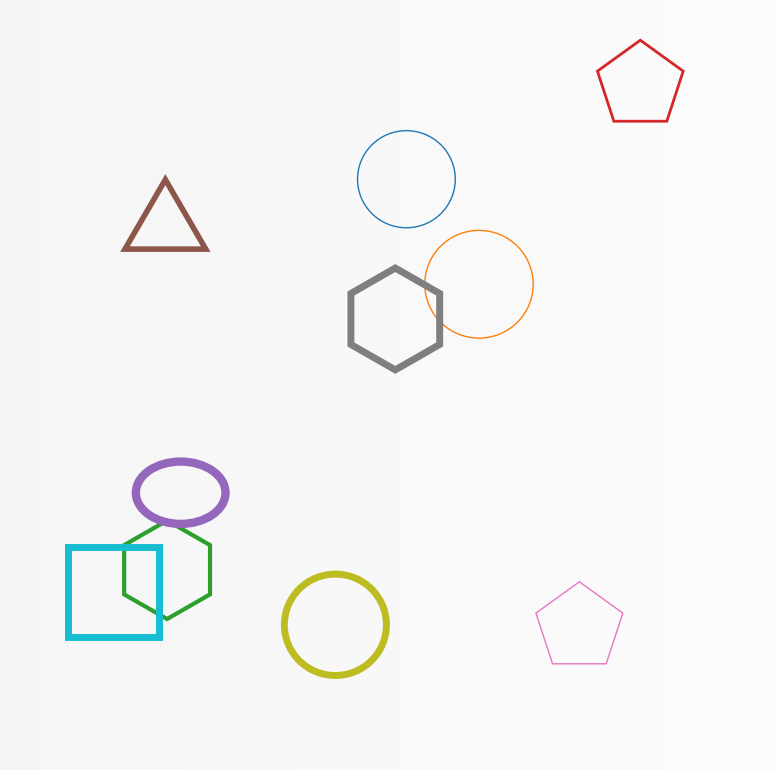[{"shape": "circle", "thickness": 0.5, "radius": 0.32, "center": [0.524, 0.767]}, {"shape": "circle", "thickness": 0.5, "radius": 0.35, "center": [0.618, 0.631]}, {"shape": "hexagon", "thickness": 1.5, "radius": 0.32, "center": [0.216, 0.26]}, {"shape": "pentagon", "thickness": 1, "radius": 0.29, "center": [0.826, 0.89]}, {"shape": "oval", "thickness": 3, "radius": 0.29, "center": [0.233, 0.36]}, {"shape": "triangle", "thickness": 2, "radius": 0.3, "center": [0.213, 0.707]}, {"shape": "pentagon", "thickness": 0.5, "radius": 0.29, "center": [0.748, 0.186]}, {"shape": "hexagon", "thickness": 2.5, "radius": 0.33, "center": [0.51, 0.586]}, {"shape": "circle", "thickness": 2.5, "radius": 0.33, "center": [0.433, 0.189]}, {"shape": "square", "thickness": 2.5, "radius": 0.29, "center": [0.147, 0.231]}]